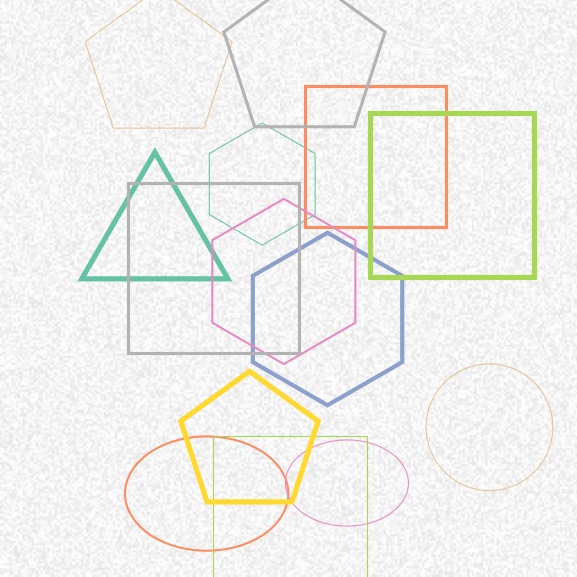[{"shape": "hexagon", "thickness": 0.5, "radius": 0.53, "center": [0.454, 0.68]}, {"shape": "triangle", "thickness": 2.5, "radius": 0.73, "center": [0.268, 0.589]}, {"shape": "square", "thickness": 1.5, "radius": 0.61, "center": [0.65, 0.729]}, {"shape": "oval", "thickness": 1, "radius": 0.71, "center": [0.358, 0.144]}, {"shape": "hexagon", "thickness": 2, "radius": 0.75, "center": [0.567, 0.447]}, {"shape": "oval", "thickness": 0.5, "radius": 0.53, "center": [0.601, 0.163]}, {"shape": "hexagon", "thickness": 1, "radius": 0.72, "center": [0.491, 0.512]}, {"shape": "square", "thickness": 2.5, "radius": 0.71, "center": [0.783, 0.662]}, {"shape": "square", "thickness": 0.5, "radius": 0.66, "center": [0.502, 0.111]}, {"shape": "pentagon", "thickness": 2.5, "radius": 0.63, "center": [0.432, 0.231]}, {"shape": "circle", "thickness": 0.5, "radius": 0.55, "center": [0.848, 0.259]}, {"shape": "pentagon", "thickness": 0.5, "radius": 0.67, "center": [0.275, 0.886]}, {"shape": "pentagon", "thickness": 1.5, "radius": 0.73, "center": [0.527, 0.898]}, {"shape": "square", "thickness": 1.5, "radius": 0.74, "center": [0.37, 0.535]}]